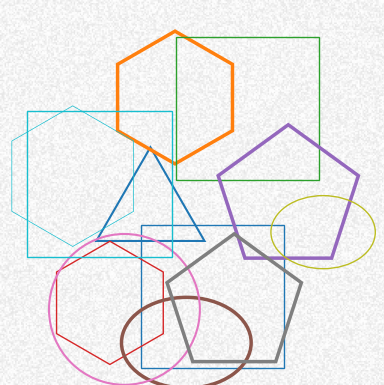[{"shape": "triangle", "thickness": 1.5, "radius": 0.81, "center": [0.391, 0.455]}, {"shape": "square", "thickness": 1, "radius": 0.93, "center": [0.551, 0.229]}, {"shape": "hexagon", "thickness": 2.5, "radius": 0.86, "center": [0.455, 0.747]}, {"shape": "square", "thickness": 1, "radius": 0.93, "center": [0.643, 0.717]}, {"shape": "hexagon", "thickness": 1, "radius": 0.8, "center": [0.285, 0.213]}, {"shape": "pentagon", "thickness": 2.5, "radius": 0.96, "center": [0.749, 0.484]}, {"shape": "oval", "thickness": 2.5, "radius": 0.84, "center": [0.484, 0.11]}, {"shape": "circle", "thickness": 1.5, "radius": 0.98, "center": [0.323, 0.196]}, {"shape": "pentagon", "thickness": 2.5, "radius": 0.92, "center": [0.608, 0.209]}, {"shape": "oval", "thickness": 1, "radius": 0.68, "center": [0.839, 0.397]}, {"shape": "square", "thickness": 1, "radius": 0.94, "center": [0.258, 0.522]}, {"shape": "hexagon", "thickness": 0.5, "radius": 0.91, "center": [0.189, 0.542]}]